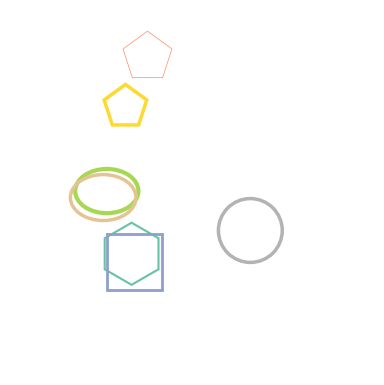[{"shape": "hexagon", "thickness": 1.5, "radius": 0.4, "center": [0.342, 0.341]}, {"shape": "pentagon", "thickness": 0.5, "radius": 0.33, "center": [0.383, 0.852]}, {"shape": "square", "thickness": 2, "radius": 0.36, "center": [0.349, 0.32]}, {"shape": "oval", "thickness": 3, "radius": 0.41, "center": [0.277, 0.504]}, {"shape": "pentagon", "thickness": 2.5, "radius": 0.29, "center": [0.326, 0.723]}, {"shape": "oval", "thickness": 2.5, "radius": 0.43, "center": [0.268, 0.487]}, {"shape": "circle", "thickness": 2.5, "radius": 0.41, "center": [0.65, 0.401]}]